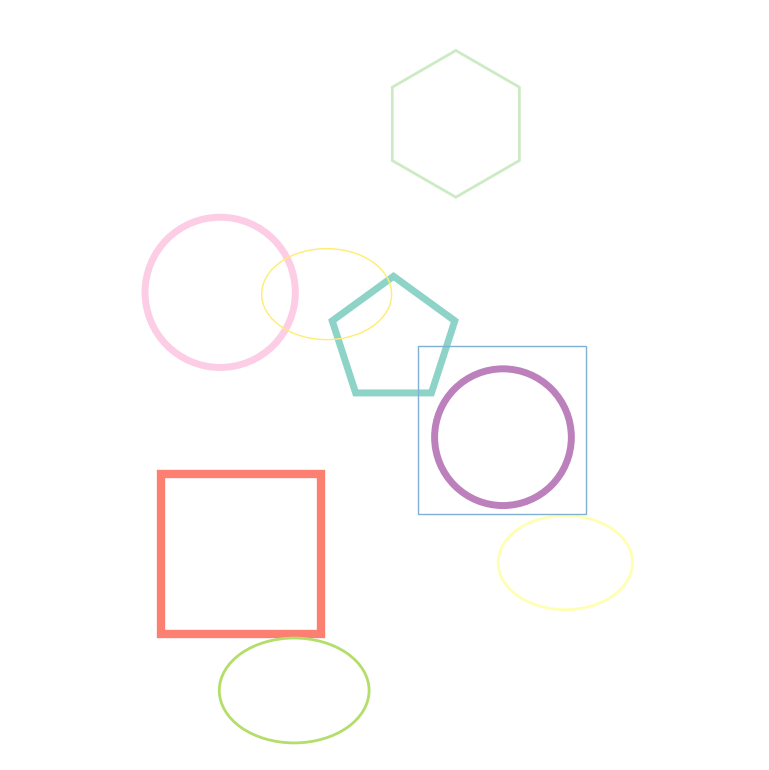[{"shape": "pentagon", "thickness": 2.5, "radius": 0.42, "center": [0.511, 0.557]}, {"shape": "oval", "thickness": 1, "radius": 0.44, "center": [0.734, 0.269]}, {"shape": "square", "thickness": 3, "radius": 0.52, "center": [0.313, 0.281]}, {"shape": "square", "thickness": 0.5, "radius": 0.54, "center": [0.652, 0.442]}, {"shape": "oval", "thickness": 1, "radius": 0.49, "center": [0.382, 0.103]}, {"shape": "circle", "thickness": 2.5, "radius": 0.49, "center": [0.286, 0.62]}, {"shape": "circle", "thickness": 2.5, "radius": 0.44, "center": [0.653, 0.432]}, {"shape": "hexagon", "thickness": 1, "radius": 0.48, "center": [0.592, 0.839]}, {"shape": "oval", "thickness": 0.5, "radius": 0.42, "center": [0.424, 0.618]}]